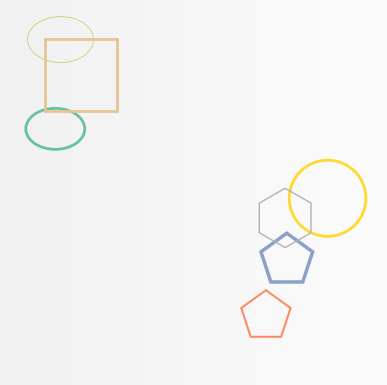[{"shape": "oval", "thickness": 2, "radius": 0.38, "center": [0.143, 0.665]}, {"shape": "pentagon", "thickness": 1.5, "radius": 0.33, "center": [0.686, 0.179]}, {"shape": "pentagon", "thickness": 2.5, "radius": 0.35, "center": [0.74, 0.324]}, {"shape": "oval", "thickness": 0.5, "radius": 0.43, "center": [0.156, 0.897]}, {"shape": "circle", "thickness": 2, "radius": 0.49, "center": [0.845, 0.485]}, {"shape": "square", "thickness": 2, "radius": 0.47, "center": [0.209, 0.805]}, {"shape": "hexagon", "thickness": 1, "radius": 0.39, "center": [0.736, 0.434]}]